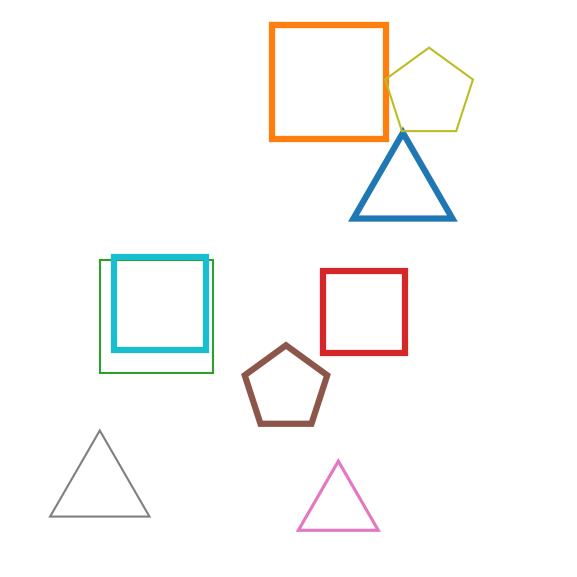[{"shape": "triangle", "thickness": 3, "radius": 0.49, "center": [0.698, 0.67]}, {"shape": "square", "thickness": 3, "radius": 0.49, "center": [0.57, 0.857]}, {"shape": "square", "thickness": 1, "radius": 0.49, "center": [0.272, 0.451]}, {"shape": "square", "thickness": 3, "radius": 0.35, "center": [0.63, 0.458]}, {"shape": "pentagon", "thickness": 3, "radius": 0.38, "center": [0.495, 0.326]}, {"shape": "triangle", "thickness": 1.5, "radius": 0.4, "center": [0.586, 0.121]}, {"shape": "triangle", "thickness": 1, "radius": 0.5, "center": [0.173, 0.154]}, {"shape": "pentagon", "thickness": 1, "radius": 0.4, "center": [0.743, 0.837]}, {"shape": "square", "thickness": 3, "radius": 0.4, "center": [0.277, 0.473]}]